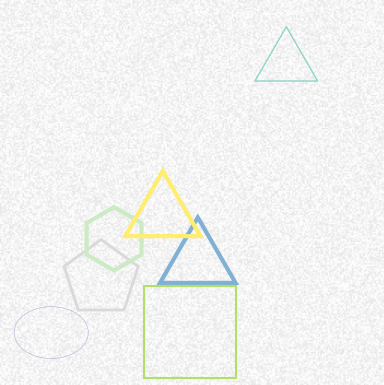[{"shape": "triangle", "thickness": 1, "radius": 0.47, "center": [0.744, 0.837]}, {"shape": "oval", "thickness": 0.5, "radius": 0.48, "center": [0.133, 0.136]}, {"shape": "triangle", "thickness": 3, "radius": 0.57, "center": [0.514, 0.322]}, {"shape": "square", "thickness": 1.5, "radius": 0.6, "center": [0.493, 0.138]}, {"shape": "pentagon", "thickness": 2, "radius": 0.51, "center": [0.263, 0.277]}, {"shape": "hexagon", "thickness": 3, "radius": 0.41, "center": [0.296, 0.38]}, {"shape": "triangle", "thickness": 3, "radius": 0.56, "center": [0.423, 0.443]}]